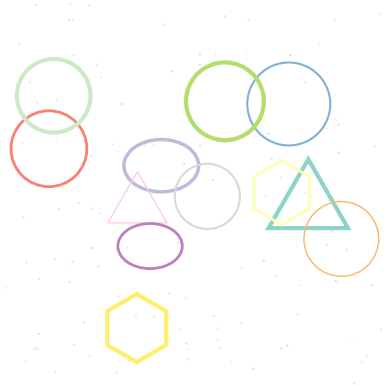[{"shape": "triangle", "thickness": 3, "radius": 0.6, "center": [0.801, 0.467]}, {"shape": "hexagon", "thickness": 2, "radius": 0.42, "center": [0.732, 0.499]}, {"shape": "oval", "thickness": 2.5, "radius": 0.49, "center": [0.419, 0.57]}, {"shape": "circle", "thickness": 2, "radius": 0.49, "center": [0.127, 0.614]}, {"shape": "circle", "thickness": 1.5, "radius": 0.54, "center": [0.75, 0.73]}, {"shape": "circle", "thickness": 1, "radius": 0.49, "center": [0.887, 0.379]}, {"shape": "circle", "thickness": 3, "radius": 0.51, "center": [0.584, 0.737]}, {"shape": "triangle", "thickness": 1, "radius": 0.44, "center": [0.357, 0.465]}, {"shape": "circle", "thickness": 1.5, "radius": 0.42, "center": [0.538, 0.49]}, {"shape": "oval", "thickness": 2, "radius": 0.42, "center": [0.39, 0.361]}, {"shape": "circle", "thickness": 3, "radius": 0.48, "center": [0.139, 0.751]}, {"shape": "hexagon", "thickness": 3, "radius": 0.44, "center": [0.355, 0.148]}]